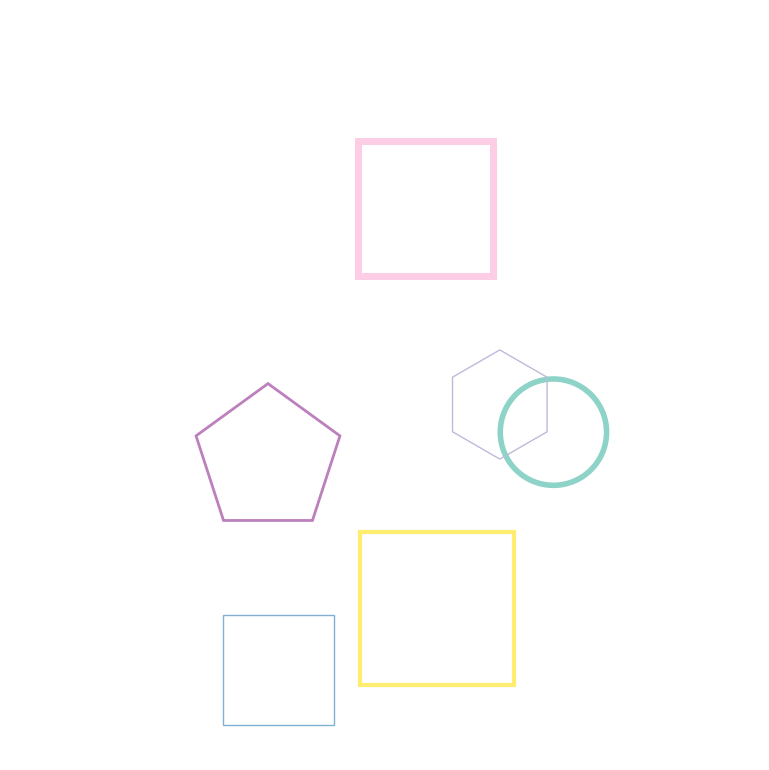[{"shape": "circle", "thickness": 2, "radius": 0.35, "center": [0.719, 0.439]}, {"shape": "hexagon", "thickness": 0.5, "radius": 0.35, "center": [0.649, 0.475]}, {"shape": "square", "thickness": 0.5, "radius": 0.36, "center": [0.362, 0.13]}, {"shape": "square", "thickness": 2.5, "radius": 0.44, "center": [0.553, 0.729]}, {"shape": "pentagon", "thickness": 1, "radius": 0.49, "center": [0.348, 0.404]}, {"shape": "square", "thickness": 1.5, "radius": 0.5, "center": [0.568, 0.21]}]